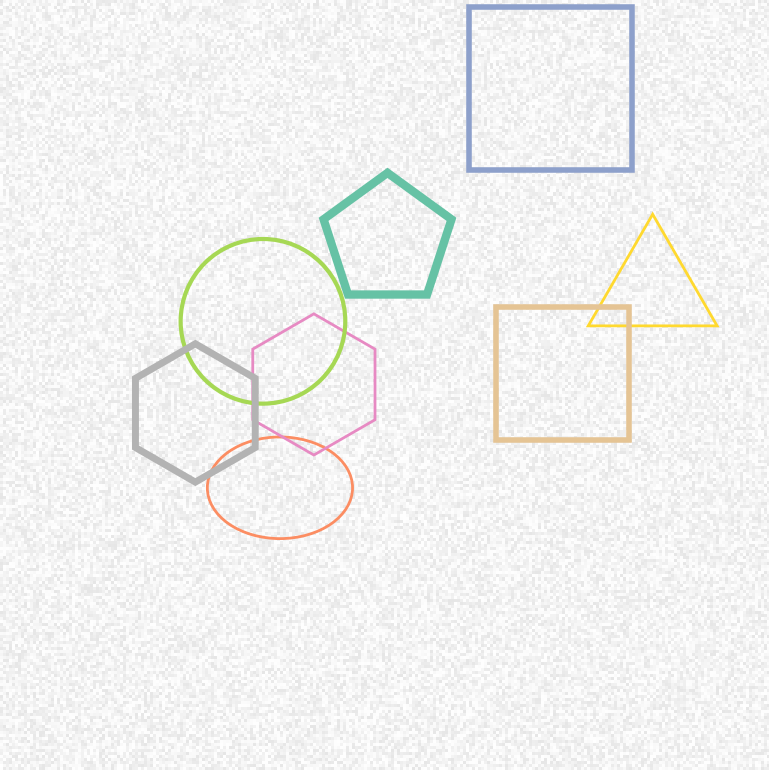[{"shape": "pentagon", "thickness": 3, "radius": 0.44, "center": [0.503, 0.688]}, {"shape": "oval", "thickness": 1, "radius": 0.47, "center": [0.364, 0.367]}, {"shape": "square", "thickness": 2, "radius": 0.53, "center": [0.715, 0.885]}, {"shape": "hexagon", "thickness": 1, "radius": 0.46, "center": [0.408, 0.501]}, {"shape": "circle", "thickness": 1.5, "radius": 0.53, "center": [0.342, 0.583]}, {"shape": "triangle", "thickness": 1, "radius": 0.48, "center": [0.848, 0.625]}, {"shape": "square", "thickness": 2, "radius": 0.43, "center": [0.73, 0.515]}, {"shape": "hexagon", "thickness": 2.5, "radius": 0.45, "center": [0.254, 0.464]}]